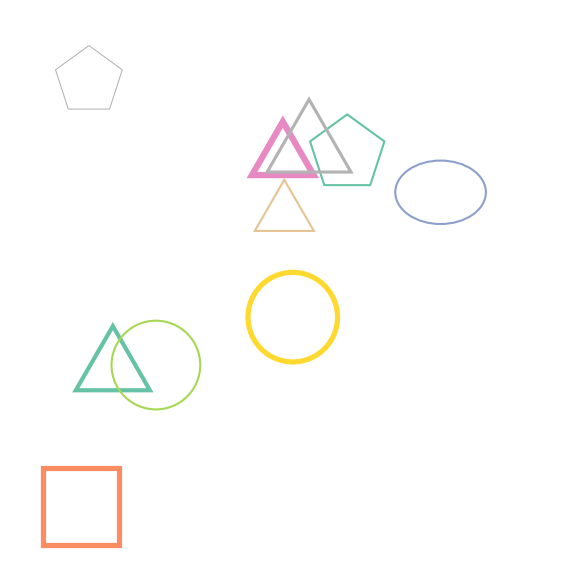[{"shape": "pentagon", "thickness": 1, "radius": 0.34, "center": [0.601, 0.733]}, {"shape": "triangle", "thickness": 2, "radius": 0.37, "center": [0.195, 0.36]}, {"shape": "square", "thickness": 2.5, "radius": 0.33, "center": [0.14, 0.122]}, {"shape": "oval", "thickness": 1, "radius": 0.39, "center": [0.763, 0.666]}, {"shape": "triangle", "thickness": 3, "radius": 0.31, "center": [0.49, 0.727]}, {"shape": "circle", "thickness": 1, "radius": 0.38, "center": [0.27, 0.367]}, {"shape": "circle", "thickness": 2.5, "radius": 0.39, "center": [0.507, 0.45]}, {"shape": "triangle", "thickness": 1, "radius": 0.3, "center": [0.492, 0.629]}, {"shape": "pentagon", "thickness": 0.5, "radius": 0.3, "center": [0.154, 0.859]}, {"shape": "triangle", "thickness": 1.5, "radius": 0.42, "center": [0.535, 0.743]}]